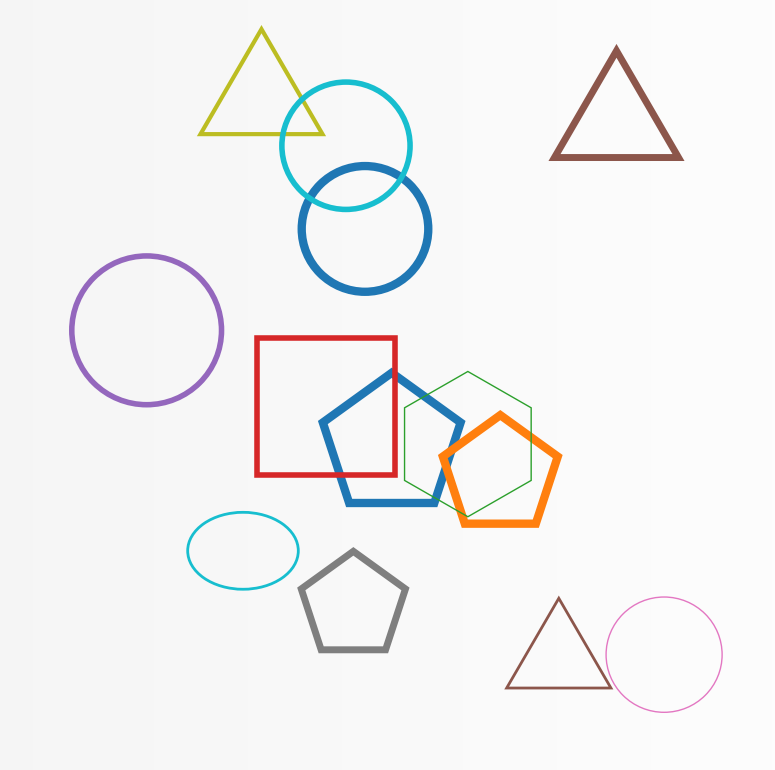[{"shape": "pentagon", "thickness": 3, "radius": 0.47, "center": [0.505, 0.422]}, {"shape": "circle", "thickness": 3, "radius": 0.41, "center": [0.471, 0.703]}, {"shape": "pentagon", "thickness": 3, "radius": 0.39, "center": [0.646, 0.383]}, {"shape": "hexagon", "thickness": 0.5, "radius": 0.47, "center": [0.604, 0.423]}, {"shape": "square", "thickness": 2, "radius": 0.44, "center": [0.421, 0.472]}, {"shape": "circle", "thickness": 2, "radius": 0.48, "center": [0.189, 0.571]}, {"shape": "triangle", "thickness": 1, "radius": 0.39, "center": [0.721, 0.145]}, {"shape": "triangle", "thickness": 2.5, "radius": 0.46, "center": [0.795, 0.842]}, {"shape": "circle", "thickness": 0.5, "radius": 0.37, "center": [0.857, 0.15]}, {"shape": "pentagon", "thickness": 2.5, "radius": 0.35, "center": [0.456, 0.213]}, {"shape": "triangle", "thickness": 1.5, "radius": 0.45, "center": [0.337, 0.871]}, {"shape": "circle", "thickness": 2, "radius": 0.41, "center": [0.446, 0.811]}, {"shape": "oval", "thickness": 1, "radius": 0.36, "center": [0.314, 0.285]}]